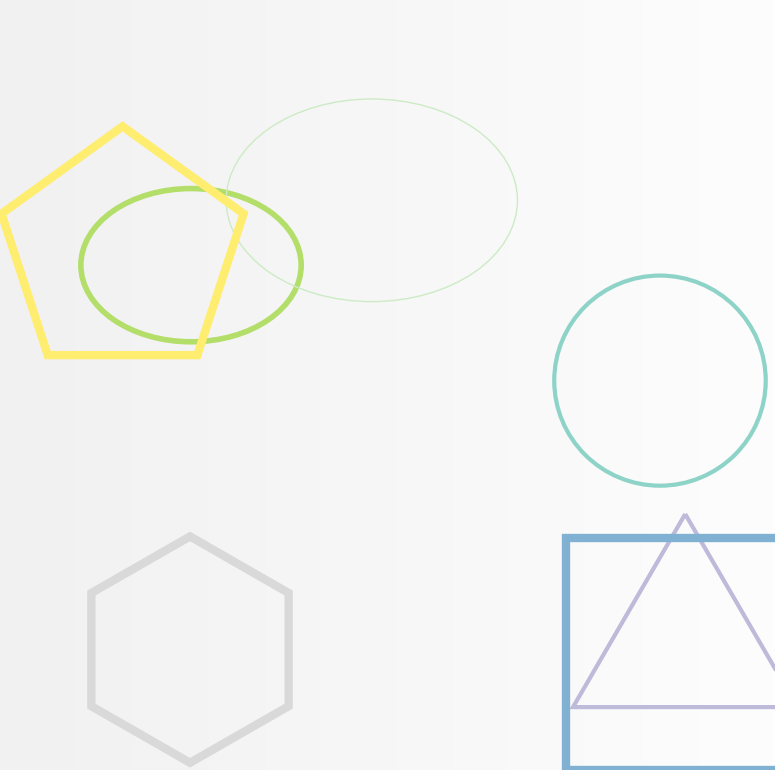[{"shape": "circle", "thickness": 1.5, "radius": 0.68, "center": [0.852, 0.506]}, {"shape": "triangle", "thickness": 1.5, "radius": 0.84, "center": [0.884, 0.165]}, {"shape": "square", "thickness": 3, "radius": 0.75, "center": [0.881, 0.151]}, {"shape": "oval", "thickness": 2, "radius": 0.71, "center": [0.246, 0.656]}, {"shape": "hexagon", "thickness": 3, "radius": 0.73, "center": [0.245, 0.156]}, {"shape": "oval", "thickness": 0.5, "radius": 0.94, "center": [0.48, 0.74]}, {"shape": "pentagon", "thickness": 3, "radius": 0.82, "center": [0.158, 0.672]}]